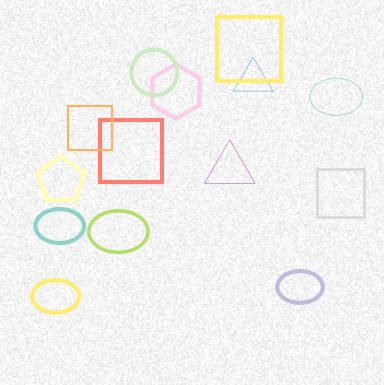[{"shape": "oval", "thickness": 3, "radius": 0.32, "center": [0.155, 0.413]}, {"shape": "oval", "thickness": 0.5, "radius": 0.34, "center": [0.873, 0.748]}, {"shape": "pentagon", "thickness": 3, "radius": 0.31, "center": [0.158, 0.531]}, {"shape": "oval", "thickness": 3, "radius": 0.3, "center": [0.779, 0.255]}, {"shape": "square", "thickness": 3, "radius": 0.41, "center": [0.34, 0.608]}, {"shape": "triangle", "thickness": 0.5, "radius": 0.3, "center": [0.658, 0.793]}, {"shape": "square", "thickness": 1.5, "radius": 0.29, "center": [0.233, 0.667]}, {"shape": "oval", "thickness": 2.5, "radius": 0.39, "center": [0.307, 0.399]}, {"shape": "hexagon", "thickness": 3, "radius": 0.35, "center": [0.457, 0.762]}, {"shape": "square", "thickness": 2, "radius": 0.31, "center": [0.884, 0.499]}, {"shape": "triangle", "thickness": 0.5, "radius": 0.38, "center": [0.597, 0.561]}, {"shape": "circle", "thickness": 3, "radius": 0.3, "center": [0.401, 0.812]}, {"shape": "oval", "thickness": 3, "radius": 0.3, "center": [0.145, 0.23]}, {"shape": "square", "thickness": 3, "radius": 0.42, "center": [0.647, 0.872]}]